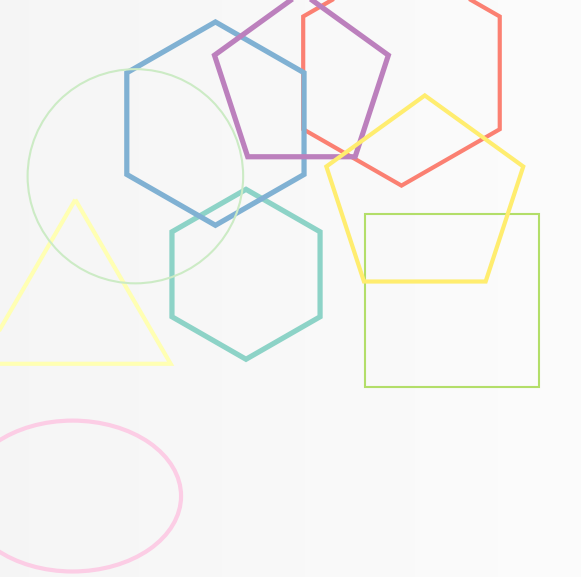[{"shape": "hexagon", "thickness": 2.5, "radius": 0.74, "center": [0.423, 0.524]}, {"shape": "triangle", "thickness": 2, "radius": 0.95, "center": [0.129, 0.464]}, {"shape": "hexagon", "thickness": 2, "radius": 0.98, "center": [0.691, 0.873]}, {"shape": "hexagon", "thickness": 2.5, "radius": 0.88, "center": [0.371, 0.785]}, {"shape": "square", "thickness": 1, "radius": 0.75, "center": [0.777, 0.479]}, {"shape": "oval", "thickness": 2, "radius": 0.93, "center": [0.125, 0.14]}, {"shape": "pentagon", "thickness": 2.5, "radius": 0.79, "center": [0.519, 0.855]}, {"shape": "circle", "thickness": 1, "radius": 0.93, "center": [0.233, 0.694]}, {"shape": "pentagon", "thickness": 2, "radius": 0.89, "center": [0.731, 0.656]}]